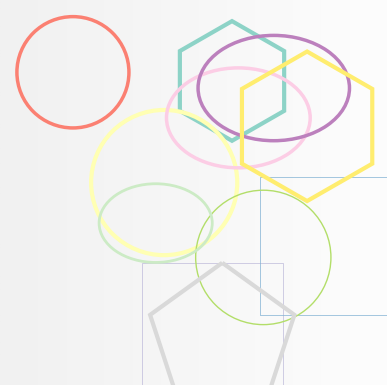[{"shape": "hexagon", "thickness": 3, "radius": 0.78, "center": [0.599, 0.79]}, {"shape": "circle", "thickness": 3, "radius": 0.94, "center": [0.424, 0.526]}, {"shape": "square", "thickness": 0.5, "radius": 0.91, "center": [0.548, 0.135]}, {"shape": "circle", "thickness": 2.5, "radius": 0.72, "center": [0.188, 0.812]}, {"shape": "square", "thickness": 0.5, "radius": 0.89, "center": [0.85, 0.361]}, {"shape": "circle", "thickness": 1, "radius": 0.87, "center": [0.679, 0.331]}, {"shape": "oval", "thickness": 2.5, "radius": 0.93, "center": [0.615, 0.694]}, {"shape": "pentagon", "thickness": 3, "radius": 0.98, "center": [0.574, 0.122]}, {"shape": "oval", "thickness": 2.5, "radius": 0.98, "center": [0.707, 0.771]}, {"shape": "oval", "thickness": 2, "radius": 0.73, "center": [0.402, 0.421]}, {"shape": "hexagon", "thickness": 3, "radius": 0.97, "center": [0.793, 0.672]}]